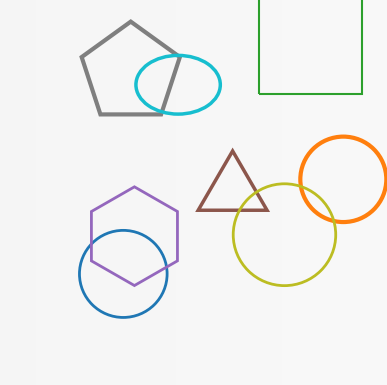[{"shape": "circle", "thickness": 2, "radius": 0.57, "center": [0.318, 0.289]}, {"shape": "circle", "thickness": 3, "radius": 0.55, "center": [0.886, 0.534]}, {"shape": "square", "thickness": 1.5, "radius": 0.66, "center": [0.801, 0.89]}, {"shape": "hexagon", "thickness": 2, "radius": 0.64, "center": [0.347, 0.387]}, {"shape": "triangle", "thickness": 2.5, "radius": 0.51, "center": [0.6, 0.505]}, {"shape": "pentagon", "thickness": 3, "radius": 0.67, "center": [0.337, 0.811]}, {"shape": "circle", "thickness": 2, "radius": 0.66, "center": [0.734, 0.39]}, {"shape": "oval", "thickness": 2.5, "radius": 0.54, "center": [0.46, 0.78]}]